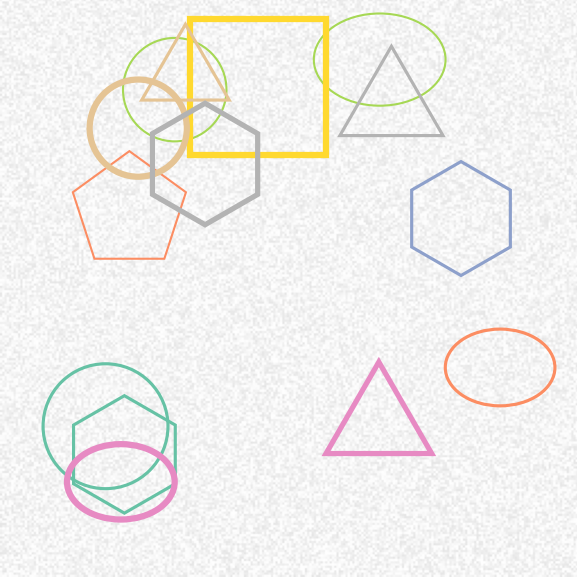[{"shape": "circle", "thickness": 1.5, "radius": 0.54, "center": [0.183, 0.261]}, {"shape": "hexagon", "thickness": 1.5, "radius": 0.51, "center": [0.215, 0.212]}, {"shape": "oval", "thickness": 1.5, "radius": 0.47, "center": [0.866, 0.363]}, {"shape": "pentagon", "thickness": 1, "radius": 0.51, "center": [0.224, 0.634]}, {"shape": "hexagon", "thickness": 1.5, "radius": 0.49, "center": [0.798, 0.621]}, {"shape": "oval", "thickness": 3, "radius": 0.47, "center": [0.209, 0.165]}, {"shape": "triangle", "thickness": 2.5, "radius": 0.53, "center": [0.656, 0.267]}, {"shape": "oval", "thickness": 1, "radius": 0.57, "center": [0.657, 0.896]}, {"shape": "circle", "thickness": 1, "radius": 0.45, "center": [0.303, 0.844]}, {"shape": "square", "thickness": 3, "radius": 0.59, "center": [0.446, 0.848]}, {"shape": "triangle", "thickness": 1.5, "radius": 0.44, "center": [0.321, 0.87]}, {"shape": "circle", "thickness": 3, "radius": 0.42, "center": [0.239, 0.777]}, {"shape": "hexagon", "thickness": 2.5, "radius": 0.53, "center": [0.355, 0.715]}, {"shape": "triangle", "thickness": 1.5, "radius": 0.52, "center": [0.678, 0.816]}]